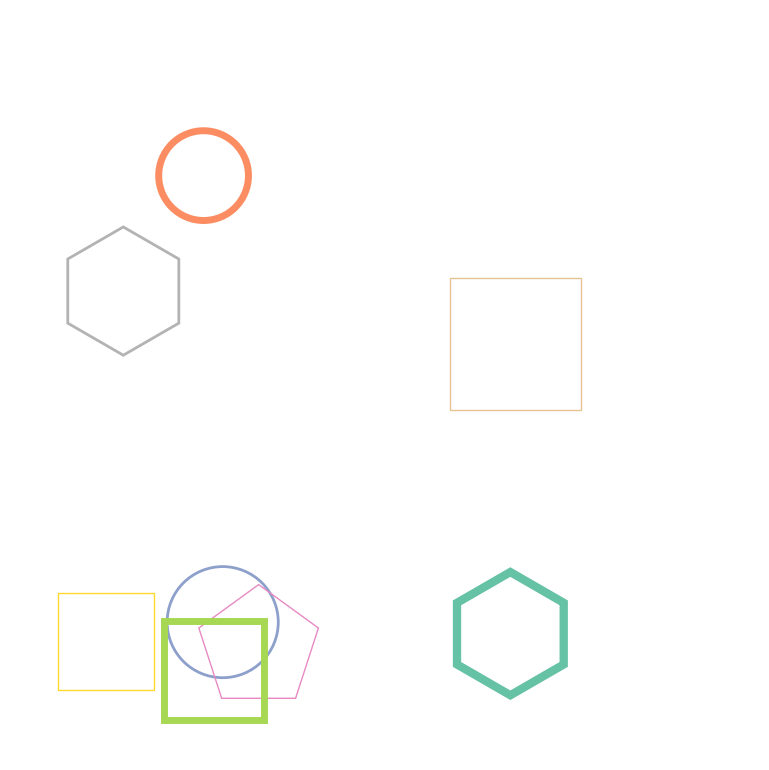[{"shape": "hexagon", "thickness": 3, "radius": 0.4, "center": [0.663, 0.177]}, {"shape": "circle", "thickness": 2.5, "radius": 0.29, "center": [0.264, 0.772]}, {"shape": "circle", "thickness": 1, "radius": 0.36, "center": [0.289, 0.192]}, {"shape": "pentagon", "thickness": 0.5, "radius": 0.41, "center": [0.336, 0.159]}, {"shape": "square", "thickness": 2.5, "radius": 0.32, "center": [0.278, 0.129]}, {"shape": "square", "thickness": 0.5, "radius": 0.31, "center": [0.138, 0.167]}, {"shape": "square", "thickness": 0.5, "radius": 0.43, "center": [0.669, 0.553]}, {"shape": "hexagon", "thickness": 1, "radius": 0.42, "center": [0.16, 0.622]}]